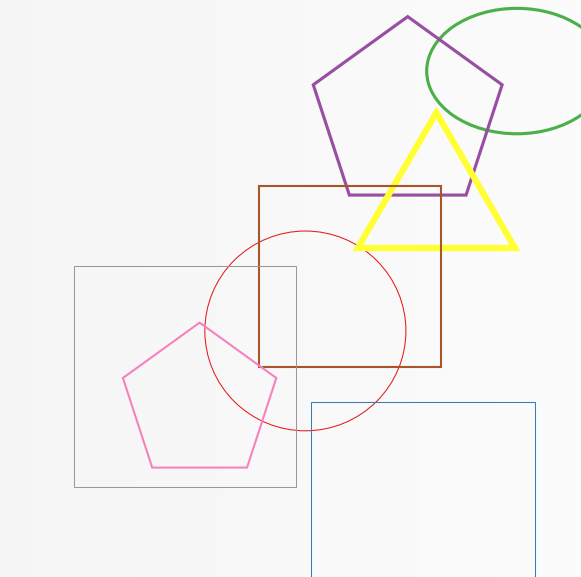[{"shape": "circle", "thickness": 0.5, "radius": 0.86, "center": [0.525, 0.426]}, {"shape": "square", "thickness": 0.5, "radius": 0.96, "center": [0.728, 0.11]}, {"shape": "oval", "thickness": 1.5, "radius": 0.78, "center": [0.889, 0.876]}, {"shape": "pentagon", "thickness": 1.5, "radius": 0.85, "center": [0.701, 0.8]}, {"shape": "triangle", "thickness": 3, "radius": 0.78, "center": [0.751, 0.648]}, {"shape": "square", "thickness": 1, "radius": 0.78, "center": [0.602, 0.521]}, {"shape": "pentagon", "thickness": 1, "radius": 0.69, "center": [0.343, 0.302]}, {"shape": "square", "thickness": 0.5, "radius": 0.96, "center": [0.319, 0.347]}]